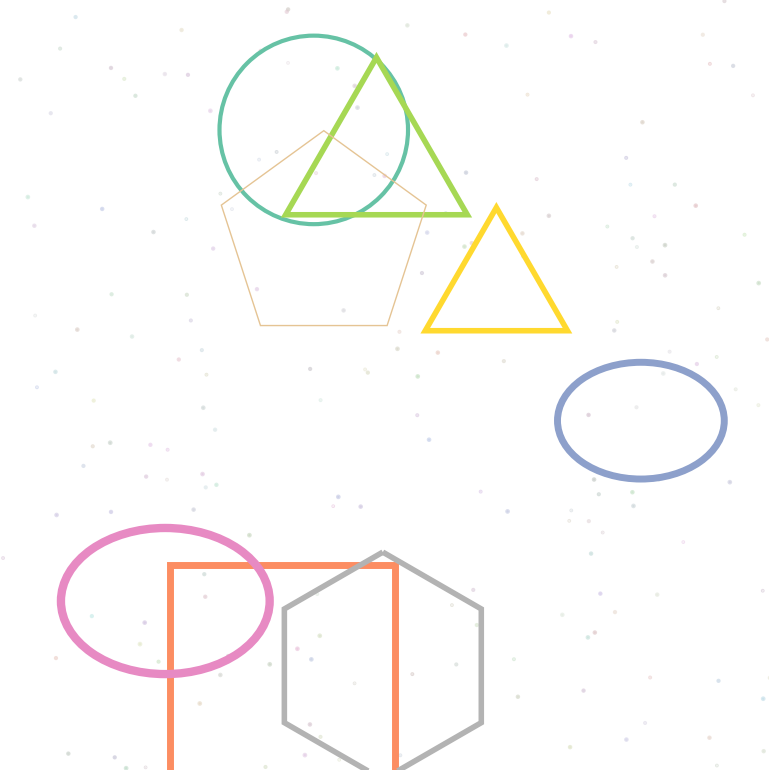[{"shape": "circle", "thickness": 1.5, "radius": 0.61, "center": [0.407, 0.831]}, {"shape": "square", "thickness": 2.5, "radius": 0.73, "center": [0.367, 0.12]}, {"shape": "oval", "thickness": 2.5, "radius": 0.54, "center": [0.832, 0.454]}, {"shape": "oval", "thickness": 3, "radius": 0.68, "center": [0.215, 0.219]}, {"shape": "triangle", "thickness": 2, "radius": 0.68, "center": [0.489, 0.789]}, {"shape": "triangle", "thickness": 2, "radius": 0.53, "center": [0.645, 0.624]}, {"shape": "pentagon", "thickness": 0.5, "radius": 0.7, "center": [0.421, 0.69]}, {"shape": "hexagon", "thickness": 2, "radius": 0.74, "center": [0.497, 0.135]}]